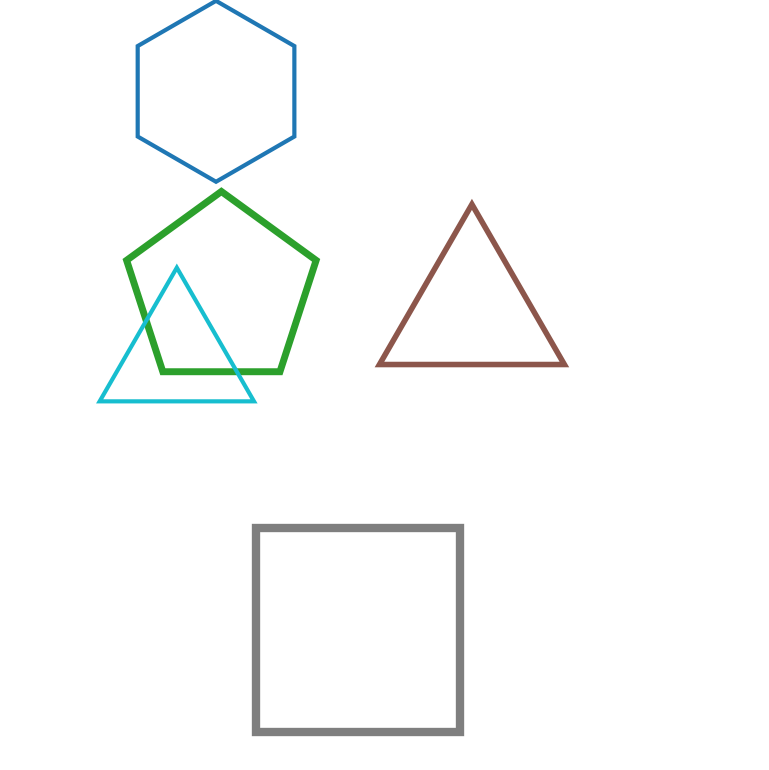[{"shape": "hexagon", "thickness": 1.5, "radius": 0.59, "center": [0.281, 0.881]}, {"shape": "pentagon", "thickness": 2.5, "radius": 0.65, "center": [0.288, 0.622]}, {"shape": "triangle", "thickness": 2, "radius": 0.69, "center": [0.613, 0.596]}, {"shape": "square", "thickness": 3, "radius": 0.66, "center": [0.465, 0.182]}, {"shape": "triangle", "thickness": 1.5, "radius": 0.58, "center": [0.23, 0.537]}]